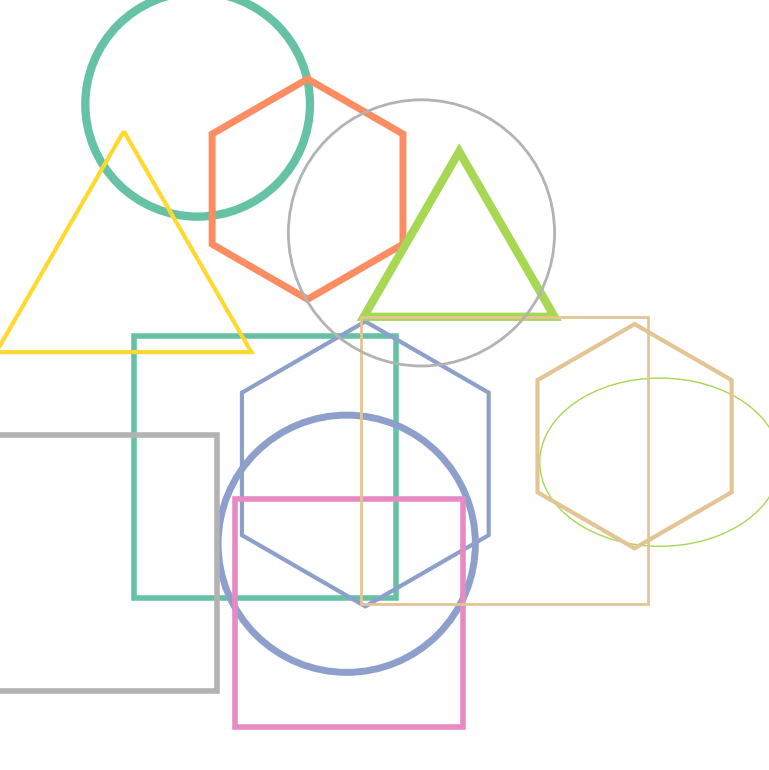[{"shape": "circle", "thickness": 3, "radius": 0.73, "center": [0.257, 0.865]}, {"shape": "square", "thickness": 2, "radius": 0.85, "center": [0.344, 0.393]}, {"shape": "hexagon", "thickness": 2.5, "radius": 0.72, "center": [0.399, 0.754]}, {"shape": "hexagon", "thickness": 1.5, "radius": 0.93, "center": [0.474, 0.398]}, {"shape": "circle", "thickness": 2.5, "radius": 0.84, "center": [0.45, 0.294]}, {"shape": "square", "thickness": 2, "radius": 0.74, "center": [0.453, 0.204]}, {"shape": "oval", "thickness": 0.5, "radius": 0.78, "center": [0.857, 0.4]}, {"shape": "triangle", "thickness": 3, "radius": 0.71, "center": [0.596, 0.66]}, {"shape": "triangle", "thickness": 1.5, "radius": 0.96, "center": [0.161, 0.638]}, {"shape": "hexagon", "thickness": 1.5, "radius": 0.73, "center": [0.824, 0.434]}, {"shape": "square", "thickness": 1, "radius": 0.93, "center": [0.655, 0.402]}, {"shape": "circle", "thickness": 1, "radius": 0.86, "center": [0.547, 0.698]}, {"shape": "square", "thickness": 2, "radius": 0.83, "center": [0.116, 0.269]}]